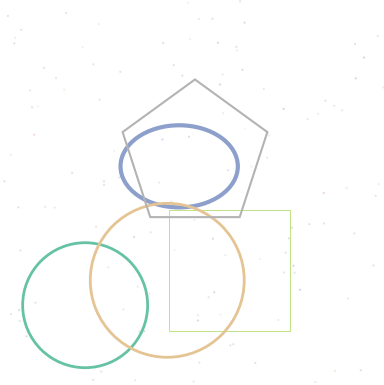[{"shape": "circle", "thickness": 2, "radius": 0.81, "center": [0.221, 0.207]}, {"shape": "oval", "thickness": 3, "radius": 0.76, "center": [0.465, 0.568]}, {"shape": "square", "thickness": 0.5, "radius": 0.79, "center": [0.596, 0.297]}, {"shape": "circle", "thickness": 2, "radius": 1.0, "center": [0.434, 0.272]}, {"shape": "pentagon", "thickness": 1.5, "radius": 0.99, "center": [0.506, 0.596]}]